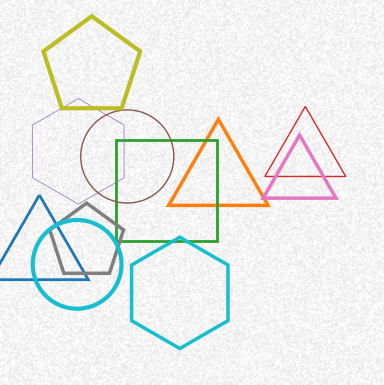[{"shape": "triangle", "thickness": 2, "radius": 0.73, "center": [0.102, 0.347]}, {"shape": "triangle", "thickness": 2.5, "radius": 0.74, "center": [0.567, 0.541]}, {"shape": "square", "thickness": 2, "radius": 0.66, "center": [0.433, 0.506]}, {"shape": "triangle", "thickness": 1, "radius": 0.61, "center": [0.793, 0.602]}, {"shape": "hexagon", "thickness": 0.5, "radius": 0.69, "center": [0.204, 0.607]}, {"shape": "circle", "thickness": 1, "radius": 0.6, "center": [0.331, 0.594]}, {"shape": "triangle", "thickness": 2.5, "radius": 0.55, "center": [0.778, 0.54]}, {"shape": "pentagon", "thickness": 2.5, "radius": 0.5, "center": [0.225, 0.372]}, {"shape": "pentagon", "thickness": 3, "radius": 0.66, "center": [0.238, 0.826]}, {"shape": "circle", "thickness": 3, "radius": 0.58, "center": [0.2, 0.313]}, {"shape": "hexagon", "thickness": 2.5, "radius": 0.72, "center": [0.467, 0.239]}]